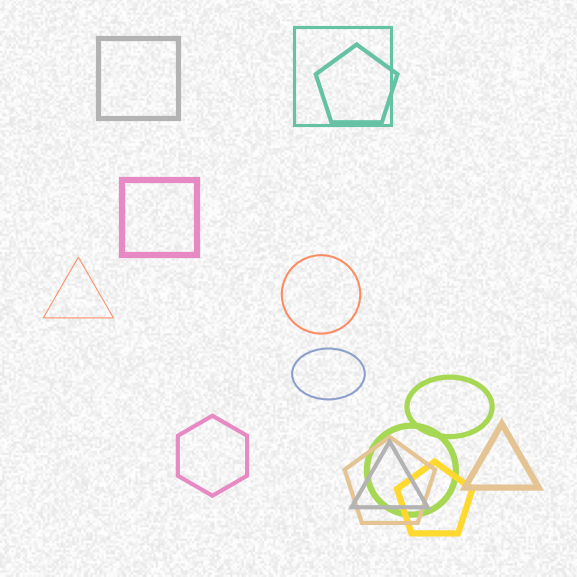[{"shape": "square", "thickness": 1.5, "radius": 0.42, "center": [0.593, 0.868]}, {"shape": "pentagon", "thickness": 2, "radius": 0.37, "center": [0.618, 0.848]}, {"shape": "triangle", "thickness": 0.5, "radius": 0.35, "center": [0.136, 0.484]}, {"shape": "circle", "thickness": 1, "radius": 0.34, "center": [0.556, 0.489]}, {"shape": "oval", "thickness": 1, "radius": 0.31, "center": [0.569, 0.352]}, {"shape": "hexagon", "thickness": 2, "radius": 0.35, "center": [0.368, 0.21]}, {"shape": "square", "thickness": 3, "radius": 0.32, "center": [0.277, 0.622]}, {"shape": "oval", "thickness": 2.5, "radius": 0.37, "center": [0.778, 0.295]}, {"shape": "circle", "thickness": 3, "radius": 0.39, "center": [0.712, 0.185]}, {"shape": "pentagon", "thickness": 3, "radius": 0.34, "center": [0.753, 0.131]}, {"shape": "triangle", "thickness": 3, "radius": 0.37, "center": [0.869, 0.192]}, {"shape": "pentagon", "thickness": 2, "radius": 0.41, "center": [0.675, 0.16]}, {"shape": "square", "thickness": 2.5, "radius": 0.35, "center": [0.239, 0.864]}, {"shape": "triangle", "thickness": 2, "radius": 0.38, "center": [0.675, 0.159]}]